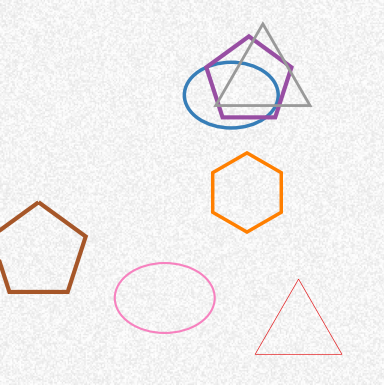[{"shape": "triangle", "thickness": 0.5, "radius": 0.65, "center": [0.775, 0.145]}, {"shape": "oval", "thickness": 2.5, "radius": 0.61, "center": [0.601, 0.753]}, {"shape": "pentagon", "thickness": 3, "radius": 0.58, "center": [0.646, 0.789]}, {"shape": "hexagon", "thickness": 2.5, "radius": 0.51, "center": [0.642, 0.5]}, {"shape": "pentagon", "thickness": 3, "radius": 0.64, "center": [0.1, 0.346]}, {"shape": "oval", "thickness": 1.5, "radius": 0.65, "center": [0.428, 0.226]}, {"shape": "triangle", "thickness": 2, "radius": 0.71, "center": [0.683, 0.797]}]